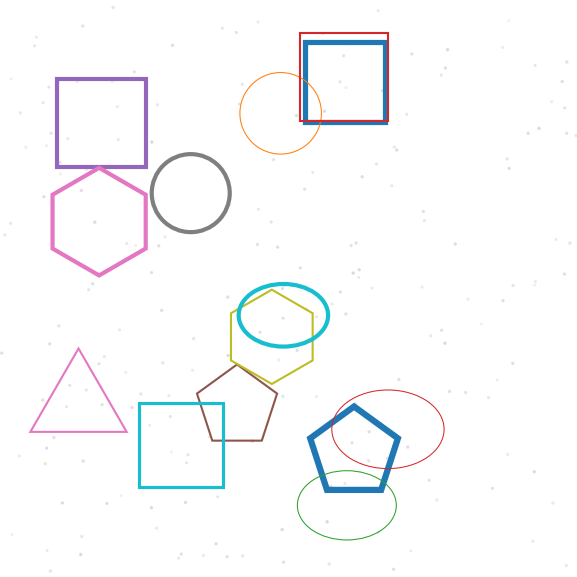[{"shape": "pentagon", "thickness": 3, "radius": 0.4, "center": [0.613, 0.215]}, {"shape": "square", "thickness": 2.5, "radius": 0.35, "center": [0.598, 0.857]}, {"shape": "circle", "thickness": 0.5, "radius": 0.35, "center": [0.486, 0.803]}, {"shape": "oval", "thickness": 0.5, "radius": 0.43, "center": [0.601, 0.124]}, {"shape": "oval", "thickness": 0.5, "radius": 0.49, "center": [0.672, 0.256]}, {"shape": "square", "thickness": 1, "radius": 0.38, "center": [0.596, 0.866]}, {"shape": "square", "thickness": 2, "radius": 0.38, "center": [0.176, 0.786]}, {"shape": "pentagon", "thickness": 1, "radius": 0.36, "center": [0.41, 0.295]}, {"shape": "triangle", "thickness": 1, "radius": 0.48, "center": [0.136, 0.299]}, {"shape": "hexagon", "thickness": 2, "radius": 0.47, "center": [0.172, 0.615]}, {"shape": "circle", "thickness": 2, "radius": 0.34, "center": [0.33, 0.665]}, {"shape": "hexagon", "thickness": 1, "radius": 0.41, "center": [0.471, 0.416]}, {"shape": "oval", "thickness": 2, "radius": 0.39, "center": [0.491, 0.453]}, {"shape": "square", "thickness": 1.5, "radius": 0.36, "center": [0.313, 0.228]}]